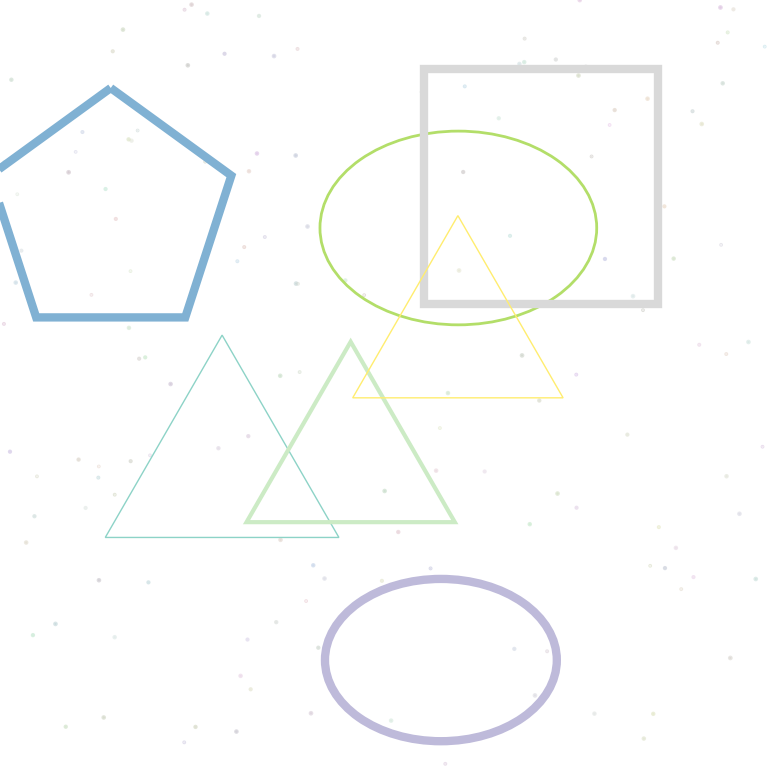[{"shape": "triangle", "thickness": 0.5, "radius": 0.88, "center": [0.288, 0.39]}, {"shape": "oval", "thickness": 3, "radius": 0.75, "center": [0.573, 0.143]}, {"shape": "pentagon", "thickness": 3, "radius": 0.82, "center": [0.144, 0.721]}, {"shape": "oval", "thickness": 1, "radius": 0.9, "center": [0.595, 0.704]}, {"shape": "square", "thickness": 3, "radius": 0.76, "center": [0.702, 0.758]}, {"shape": "triangle", "thickness": 1.5, "radius": 0.78, "center": [0.455, 0.4]}, {"shape": "triangle", "thickness": 0.5, "radius": 0.79, "center": [0.595, 0.562]}]